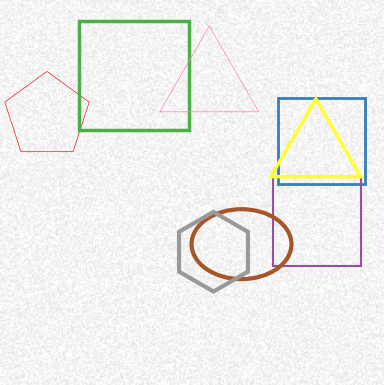[{"shape": "pentagon", "thickness": 0.5, "radius": 0.58, "center": [0.122, 0.699]}, {"shape": "square", "thickness": 2, "radius": 0.56, "center": [0.835, 0.634]}, {"shape": "square", "thickness": 2.5, "radius": 0.71, "center": [0.349, 0.804]}, {"shape": "square", "thickness": 1.5, "radius": 0.57, "center": [0.824, 0.425]}, {"shape": "triangle", "thickness": 2.5, "radius": 0.67, "center": [0.82, 0.609]}, {"shape": "oval", "thickness": 3, "radius": 0.65, "center": [0.627, 0.366]}, {"shape": "triangle", "thickness": 0.5, "radius": 0.74, "center": [0.544, 0.784]}, {"shape": "hexagon", "thickness": 3, "radius": 0.52, "center": [0.555, 0.346]}]